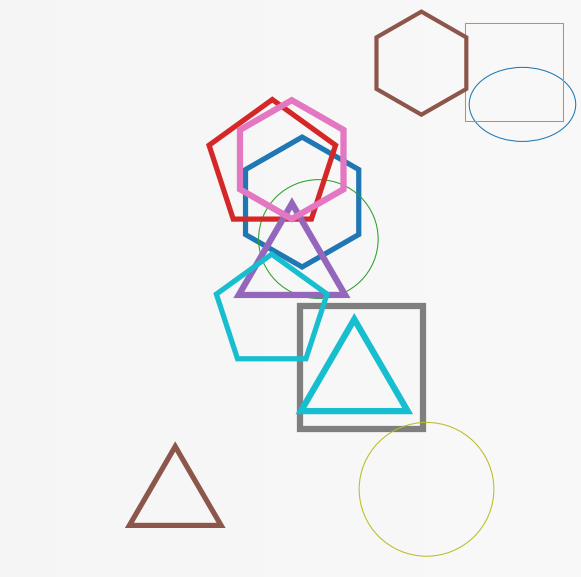[{"shape": "oval", "thickness": 0.5, "radius": 0.46, "center": [0.899, 0.818]}, {"shape": "hexagon", "thickness": 2.5, "radius": 0.56, "center": [0.52, 0.649]}, {"shape": "square", "thickness": 0.5, "radius": 0.42, "center": [0.884, 0.875]}, {"shape": "circle", "thickness": 0.5, "radius": 0.51, "center": [0.548, 0.585]}, {"shape": "pentagon", "thickness": 2.5, "radius": 0.57, "center": [0.468, 0.712]}, {"shape": "triangle", "thickness": 3, "radius": 0.53, "center": [0.502, 0.541]}, {"shape": "triangle", "thickness": 2.5, "radius": 0.46, "center": [0.301, 0.135]}, {"shape": "hexagon", "thickness": 2, "radius": 0.45, "center": [0.725, 0.89]}, {"shape": "hexagon", "thickness": 3, "radius": 0.51, "center": [0.502, 0.723]}, {"shape": "square", "thickness": 3, "radius": 0.53, "center": [0.622, 0.363]}, {"shape": "circle", "thickness": 0.5, "radius": 0.58, "center": [0.734, 0.152]}, {"shape": "pentagon", "thickness": 2.5, "radius": 0.5, "center": [0.467, 0.459]}, {"shape": "triangle", "thickness": 3, "radius": 0.53, "center": [0.61, 0.34]}]